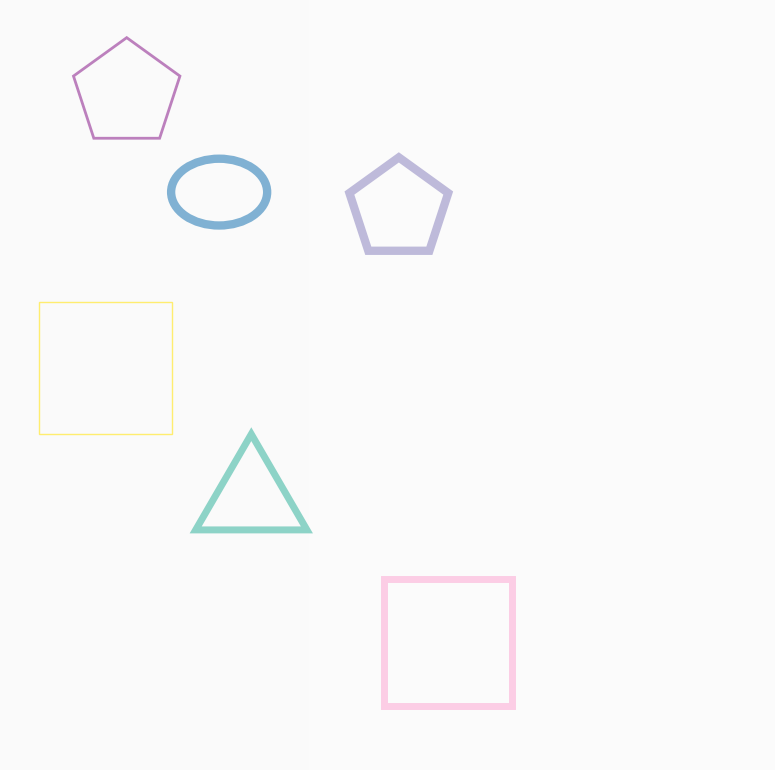[{"shape": "triangle", "thickness": 2.5, "radius": 0.41, "center": [0.324, 0.353]}, {"shape": "pentagon", "thickness": 3, "radius": 0.34, "center": [0.515, 0.729]}, {"shape": "oval", "thickness": 3, "radius": 0.31, "center": [0.283, 0.751]}, {"shape": "square", "thickness": 2.5, "radius": 0.41, "center": [0.579, 0.165]}, {"shape": "pentagon", "thickness": 1, "radius": 0.36, "center": [0.163, 0.879]}, {"shape": "square", "thickness": 0.5, "radius": 0.43, "center": [0.136, 0.522]}]